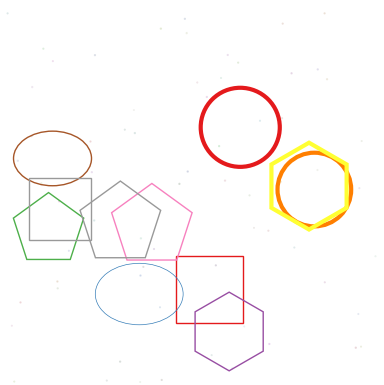[{"shape": "circle", "thickness": 3, "radius": 0.51, "center": [0.624, 0.669]}, {"shape": "square", "thickness": 1, "radius": 0.44, "center": [0.544, 0.249]}, {"shape": "oval", "thickness": 0.5, "radius": 0.57, "center": [0.362, 0.236]}, {"shape": "pentagon", "thickness": 1, "radius": 0.48, "center": [0.126, 0.404]}, {"shape": "hexagon", "thickness": 1, "radius": 0.51, "center": [0.595, 0.139]}, {"shape": "circle", "thickness": 3, "radius": 0.48, "center": [0.817, 0.508]}, {"shape": "hexagon", "thickness": 3, "radius": 0.56, "center": [0.803, 0.517]}, {"shape": "oval", "thickness": 1, "radius": 0.51, "center": [0.136, 0.588]}, {"shape": "pentagon", "thickness": 1, "radius": 0.55, "center": [0.394, 0.414]}, {"shape": "square", "thickness": 1, "radius": 0.4, "center": [0.157, 0.457]}, {"shape": "pentagon", "thickness": 1, "radius": 0.55, "center": [0.313, 0.42]}]